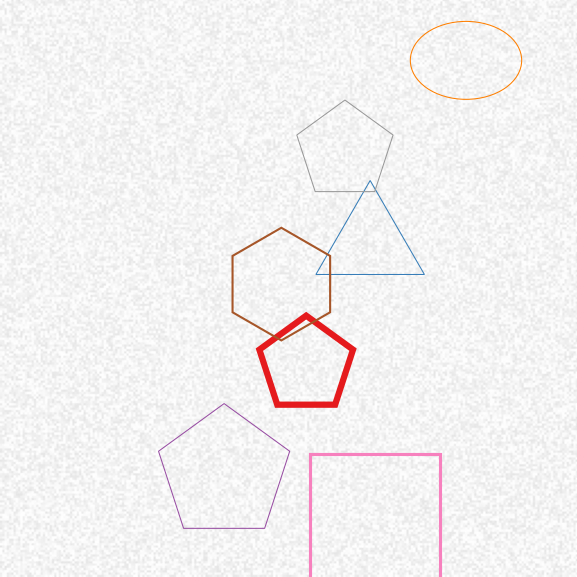[{"shape": "pentagon", "thickness": 3, "radius": 0.43, "center": [0.53, 0.367]}, {"shape": "triangle", "thickness": 0.5, "radius": 0.54, "center": [0.641, 0.578]}, {"shape": "pentagon", "thickness": 0.5, "radius": 0.6, "center": [0.388, 0.181]}, {"shape": "oval", "thickness": 0.5, "radius": 0.48, "center": [0.807, 0.895]}, {"shape": "hexagon", "thickness": 1, "radius": 0.49, "center": [0.487, 0.507]}, {"shape": "square", "thickness": 1.5, "radius": 0.56, "center": [0.65, 0.101]}, {"shape": "pentagon", "thickness": 0.5, "radius": 0.44, "center": [0.597, 0.738]}]